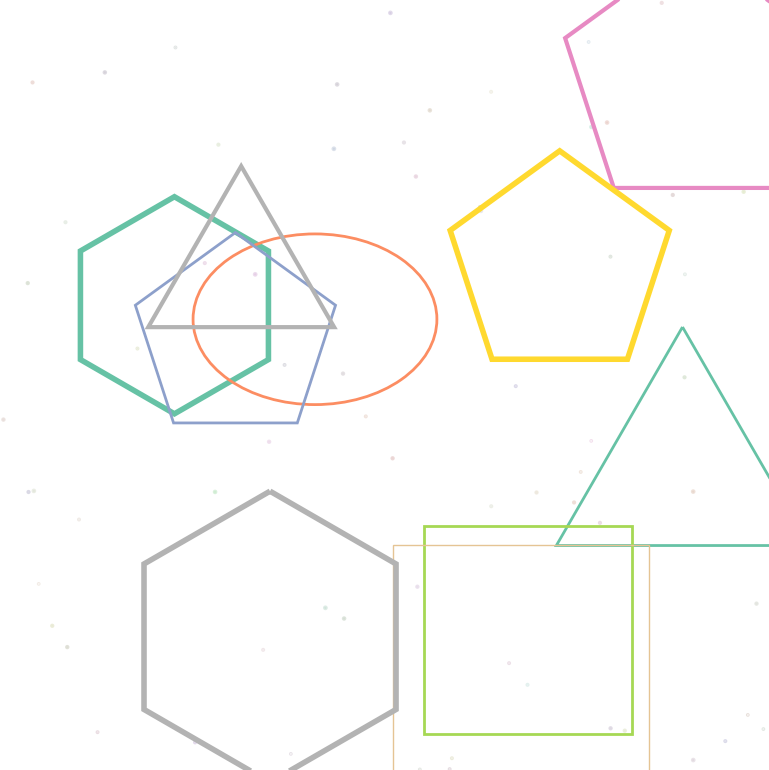[{"shape": "hexagon", "thickness": 2, "radius": 0.7, "center": [0.227, 0.604]}, {"shape": "triangle", "thickness": 1, "radius": 0.95, "center": [0.886, 0.386]}, {"shape": "oval", "thickness": 1, "radius": 0.79, "center": [0.409, 0.585]}, {"shape": "pentagon", "thickness": 1, "radius": 0.68, "center": [0.306, 0.561]}, {"shape": "pentagon", "thickness": 1.5, "radius": 0.87, "center": [0.899, 0.897]}, {"shape": "square", "thickness": 1, "radius": 0.67, "center": [0.686, 0.182]}, {"shape": "pentagon", "thickness": 2, "radius": 0.75, "center": [0.727, 0.654]}, {"shape": "square", "thickness": 0.5, "radius": 0.83, "center": [0.677, 0.127]}, {"shape": "triangle", "thickness": 1.5, "radius": 0.7, "center": [0.313, 0.645]}, {"shape": "hexagon", "thickness": 2, "radius": 0.94, "center": [0.351, 0.173]}]